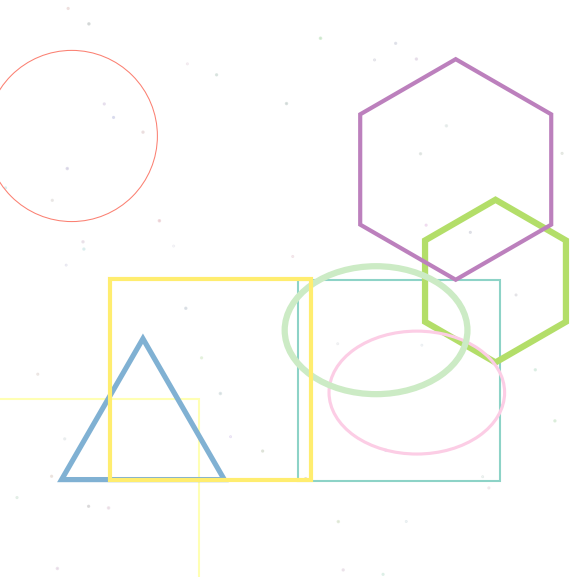[{"shape": "square", "thickness": 1, "radius": 0.87, "center": [0.691, 0.34]}, {"shape": "square", "thickness": 1, "radius": 0.88, "center": [0.169, 0.133]}, {"shape": "circle", "thickness": 0.5, "radius": 0.74, "center": [0.124, 0.764]}, {"shape": "triangle", "thickness": 2.5, "radius": 0.81, "center": [0.248, 0.25]}, {"shape": "hexagon", "thickness": 3, "radius": 0.7, "center": [0.858, 0.512]}, {"shape": "oval", "thickness": 1.5, "radius": 0.76, "center": [0.722, 0.319]}, {"shape": "hexagon", "thickness": 2, "radius": 0.95, "center": [0.789, 0.706]}, {"shape": "oval", "thickness": 3, "radius": 0.79, "center": [0.651, 0.427]}, {"shape": "square", "thickness": 2, "radius": 0.87, "center": [0.365, 0.342]}]